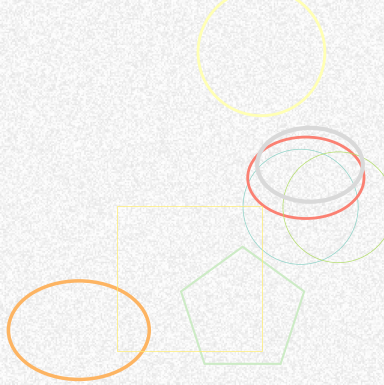[{"shape": "circle", "thickness": 0.5, "radius": 0.75, "center": [0.781, 0.463]}, {"shape": "circle", "thickness": 2, "radius": 0.82, "center": [0.679, 0.864]}, {"shape": "oval", "thickness": 2, "radius": 0.76, "center": [0.794, 0.538]}, {"shape": "oval", "thickness": 2.5, "radius": 0.91, "center": [0.205, 0.142]}, {"shape": "circle", "thickness": 0.5, "radius": 0.72, "center": [0.879, 0.462]}, {"shape": "oval", "thickness": 3, "radius": 0.69, "center": [0.805, 0.572]}, {"shape": "pentagon", "thickness": 1.5, "radius": 0.84, "center": [0.63, 0.191]}, {"shape": "square", "thickness": 0.5, "radius": 0.94, "center": [0.493, 0.277]}]